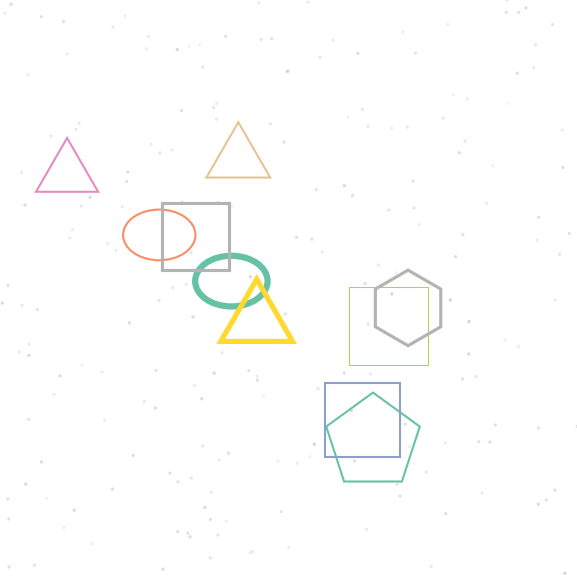[{"shape": "pentagon", "thickness": 1, "radius": 0.43, "center": [0.646, 0.234]}, {"shape": "oval", "thickness": 3, "radius": 0.31, "center": [0.401, 0.512]}, {"shape": "oval", "thickness": 1, "radius": 0.31, "center": [0.276, 0.592]}, {"shape": "square", "thickness": 1, "radius": 0.32, "center": [0.628, 0.272]}, {"shape": "triangle", "thickness": 1, "radius": 0.31, "center": [0.116, 0.698]}, {"shape": "square", "thickness": 0.5, "radius": 0.34, "center": [0.673, 0.435]}, {"shape": "triangle", "thickness": 2.5, "radius": 0.36, "center": [0.444, 0.444]}, {"shape": "triangle", "thickness": 1, "radius": 0.32, "center": [0.413, 0.724]}, {"shape": "hexagon", "thickness": 1.5, "radius": 0.33, "center": [0.707, 0.466]}, {"shape": "square", "thickness": 1.5, "radius": 0.29, "center": [0.339, 0.59]}]